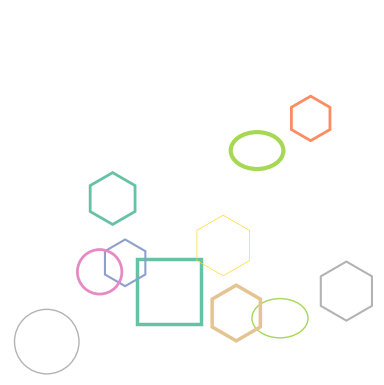[{"shape": "square", "thickness": 2.5, "radius": 0.42, "center": [0.439, 0.243]}, {"shape": "hexagon", "thickness": 2, "radius": 0.34, "center": [0.293, 0.484]}, {"shape": "hexagon", "thickness": 2, "radius": 0.29, "center": [0.807, 0.692]}, {"shape": "hexagon", "thickness": 1.5, "radius": 0.3, "center": [0.325, 0.317]}, {"shape": "circle", "thickness": 2, "radius": 0.29, "center": [0.259, 0.294]}, {"shape": "oval", "thickness": 1, "radius": 0.36, "center": [0.727, 0.173]}, {"shape": "oval", "thickness": 3, "radius": 0.34, "center": [0.668, 0.609]}, {"shape": "hexagon", "thickness": 0.5, "radius": 0.39, "center": [0.58, 0.362]}, {"shape": "hexagon", "thickness": 2.5, "radius": 0.36, "center": [0.614, 0.187]}, {"shape": "circle", "thickness": 1, "radius": 0.42, "center": [0.121, 0.113]}, {"shape": "hexagon", "thickness": 1.5, "radius": 0.38, "center": [0.9, 0.244]}]